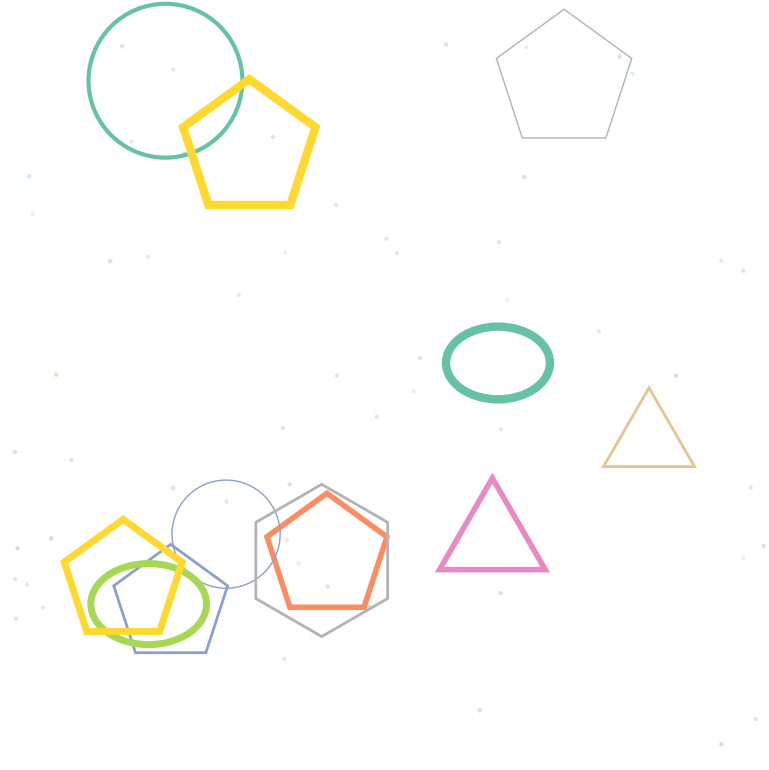[{"shape": "circle", "thickness": 1.5, "radius": 0.5, "center": [0.215, 0.895]}, {"shape": "oval", "thickness": 3, "radius": 0.34, "center": [0.647, 0.529]}, {"shape": "pentagon", "thickness": 2, "radius": 0.41, "center": [0.425, 0.278]}, {"shape": "circle", "thickness": 0.5, "radius": 0.35, "center": [0.294, 0.306]}, {"shape": "pentagon", "thickness": 1, "radius": 0.39, "center": [0.222, 0.215]}, {"shape": "triangle", "thickness": 2, "radius": 0.4, "center": [0.639, 0.3]}, {"shape": "oval", "thickness": 2.5, "radius": 0.38, "center": [0.193, 0.215]}, {"shape": "pentagon", "thickness": 3, "radius": 0.45, "center": [0.324, 0.807]}, {"shape": "pentagon", "thickness": 2.5, "radius": 0.4, "center": [0.16, 0.245]}, {"shape": "triangle", "thickness": 1, "radius": 0.34, "center": [0.843, 0.428]}, {"shape": "pentagon", "thickness": 0.5, "radius": 0.46, "center": [0.733, 0.896]}, {"shape": "hexagon", "thickness": 1, "radius": 0.49, "center": [0.418, 0.272]}]